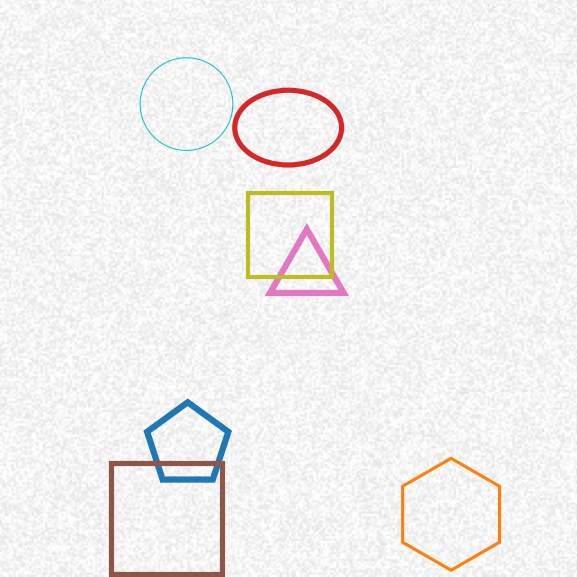[{"shape": "pentagon", "thickness": 3, "radius": 0.37, "center": [0.325, 0.229]}, {"shape": "hexagon", "thickness": 1.5, "radius": 0.48, "center": [0.781, 0.109]}, {"shape": "oval", "thickness": 2.5, "radius": 0.46, "center": [0.499, 0.778]}, {"shape": "square", "thickness": 2.5, "radius": 0.48, "center": [0.289, 0.102]}, {"shape": "triangle", "thickness": 3, "radius": 0.37, "center": [0.531, 0.529]}, {"shape": "square", "thickness": 2, "radius": 0.36, "center": [0.502, 0.593]}, {"shape": "circle", "thickness": 0.5, "radius": 0.4, "center": [0.323, 0.819]}]